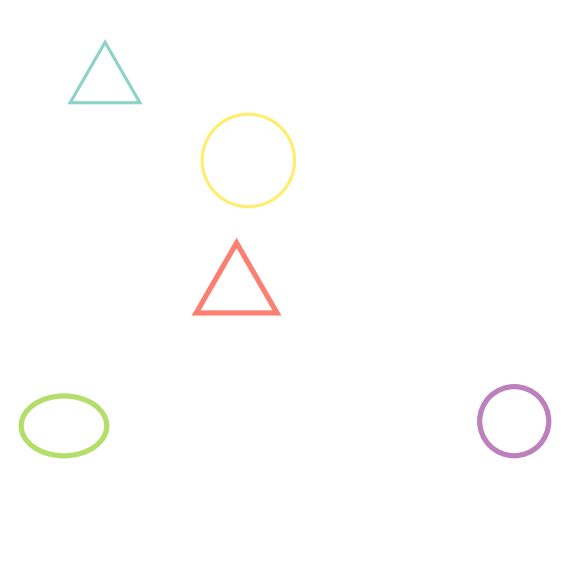[{"shape": "triangle", "thickness": 1.5, "radius": 0.35, "center": [0.182, 0.856]}, {"shape": "triangle", "thickness": 2.5, "radius": 0.4, "center": [0.41, 0.498]}, {"shape": "oval", "thickness": 2.5, "radius": 0.37, "center": [0.111, 0.262]}, {"shape": "circle", "thickness": 2.5, "radius": 0.3, "center": [0.89, 0.27]}, {"shape": "circle", "thickness": 1.5, "radius": 0.4, "center": [0.43, 0.721]}]